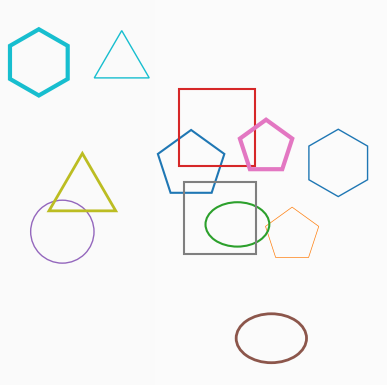[{"shape": "pentagon", "thickness": 1.5, "radius": 0.45, "center": [0.493, 0.572]}, {"shape": "hexagon", "thickness": 1, "radius": 0.44, "center": [0.873, 0.577]}, {"shape": "pentagon", "thickness": 0.5, "radius": 0.36, "center": [0.754, 0.39]}, {"shape": "oval", "thickness": 1.5, "radius": 0.41, "center": [0.613, 0.417]}, {"shape": "square", "thickness": 1.5, "radius": 0.49, "center": [0.56, 0.669]}, {"shape": "circle", "thickness": 1, "radius": 0.41, "center": [0.161, 0.398]}, {"shape": "oval", "thickness": 2, "radius": 0.45, "center": [0.7, 0.121]}, {"shape": "pentagon", "thickness": 3, "radius": 0.36, "center": [0.687, 0.618]}, {"shape": "square", "thickness": 1.5, "radius": 0.47, "center": [0.568, 0.433]}, {"shape": "triangle", "thickness": 2, "radius": 0.5, "center": [0.213, 0.502]}, {"shape": "triangle", "thickness": 1, "radius": 0.41, "center": [0.314, 0.839]}, {"shape": "hexagon", "thickness": 3, "radius": 0.43, "center": [0.1, 0.838]}]